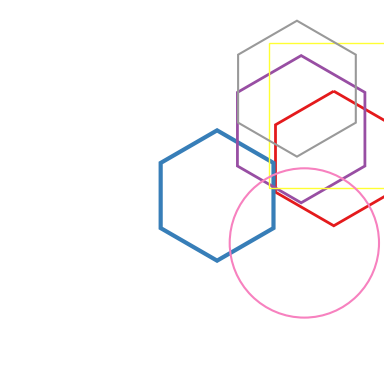[{"shape": "hexagon", "thickness": 2, "radius": 0.87, "center": [0.867, 0.588]}, {"shape": "hexagon", "thickness": 3, "radius": 0.85, "center": [0.564, 0.492]}, {"shape": "hexagon", "thickness": 2, "radius": 0.96, "center": [0.782, 0.664]}, {"shape": "square", "thickness": 1, "radius": 0.94, "center": [0.888, 0.701]}, {"shape": "circle", "thickness": 1.5, "radius": 0.97, "center": [0.791, 0.369]}, {"shape": "hexagon", "thickness": 1.5, "radius": 0.88, "center": [0.771, 0.77]}]